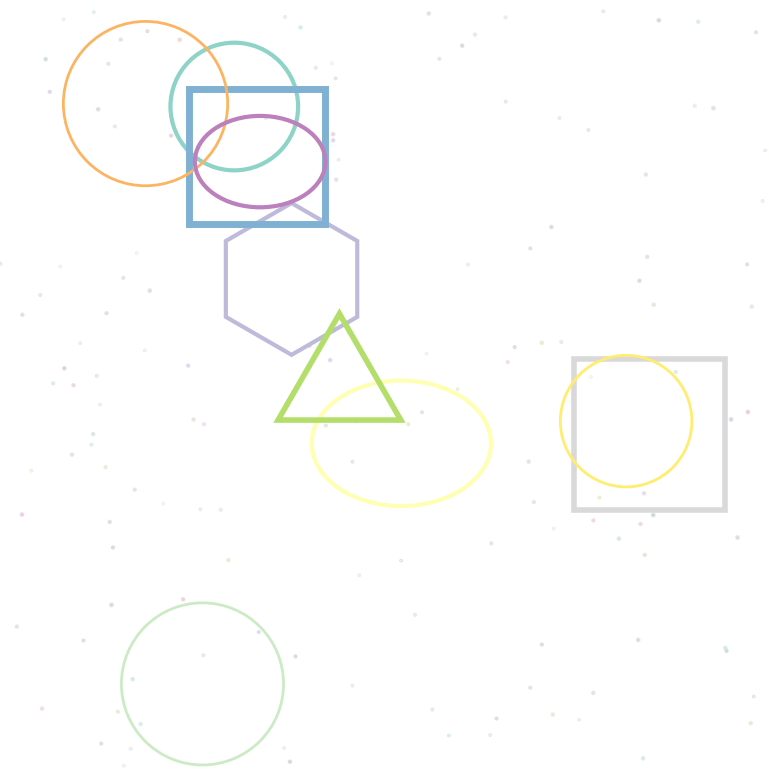[{"shape": "circle", "thickness": 1.5, "radius": 0.41, "center": [0.304, 0.862]}, {"shape": "oval", "thickness": 1.5, "radius": 0.58, "center": [0.521, 0.424]}, {"shape": "hexagon", "thickness": 1.5, "radius": 0.49, "center": [0.379, 0.638]}, {"shape": "square", "thickness": 2.5, "radius": 0.44, "center": [0.334, 0.797]}, {"shape": "circle", "thickness": 1, "radius": 0.53, "center": [0.189, 0.865]}, {"shape": "triangle", "thickness": 2, "radius": 0.46, "center": [0.441, 0.5]}, {"shape": "square", "thickness": 2, "radius": 0.49, "center": [0.844, 0.435]}, {"shape": "oval", "thickness": 1.5, "radius": 0.42, "center": [0.338, 0.79]}, {"shape": "circle", "thickness": 1, "radius": 0.53, "center": [0.263, 0.112]}, {"shape": "circle", "thickness": 1, "radius": 0.43, "center": [0.813, 0.453]}]